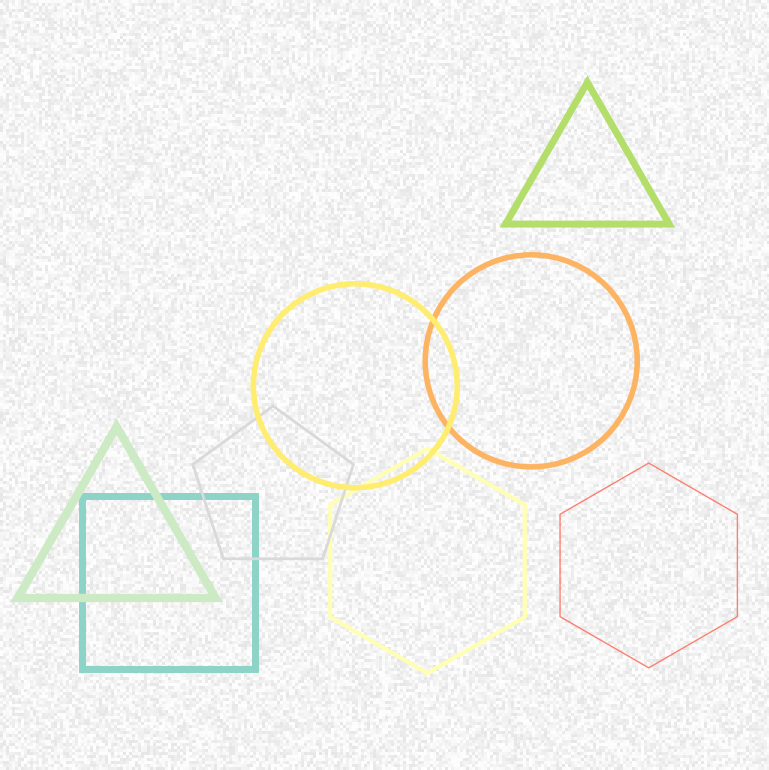[{"shape": "square", "thickness": 2.5, "radius": 0.56, "center": [0.219, 0.243]}, {"shape": "hexagon", "thickness": 1.5, "radius": 0.73, "center": [0.555, 0.272]}, {"shape": "hexagon", "thickness": 0.5, "radius": 0.66, "center": [0.842, 0.266]}, {"shape": "circle", "thickness": 2, "radius": 0.69, "center": [0.69, 0.531]}, {"shape": "triangle", "thickness": 2.5, "radius": 0.61, "center": [0.763, 0.77]}, {"shape": "pentagon", "thickness": 1, "radius": 0.55, "center": [0.355, 0.363]}, {"shape": "triangle", "thickness": 3, "radius": 0.74, "center": [0.151, 0.298]}, {"shape": "circle", "thickness": 2, "radius": 0.66, "center": [0.461, 0.499]}]